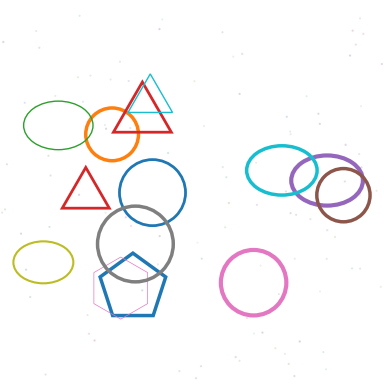[{"shape": "circle", "thickness": 2, "radius": 0.43, "center": [0.396, 0.5]}, {"shape": "pentagon", "thickness": 2.5, "radius": 0.45, "center": [0.345, 0.253]}, {"shape": "circle", "thickness": 2.5, "radius": 0.34, "center": [0.291, 0.651]}, {"shape": "oval", "thickness": 1, "radius": 0.45, "center": [0.151, 0.674]}, {"shape": "triangle", "thickness": 2, "radius": 0.35, "center": [0.223, 0.495]}, {"shape": "triangle", "thickness": 2, "radius": 0.43, "center": [0.37, 0.7]}, {"shape": "oval", "thickness": 3, "radius": 0.47, "center": [0.85, 0.531]}, {"shape": "circle", "thickness": 2.5, "radius": 0.35, "center": [0.892, 0.493]}, {"shape": "hexagon", "thickness": 0.5, "radius": 0.4, "center": [0.314, 0.252]}, {"shape": "circle", "thickness": 3, "radius": 0.43, "center": [0.659, 0.266]}, {"shape": "circle", "thickness": 2.5, "radius": 0.49, "center": [0.352, 0.366]}, {"shape": "oval", "thickness": 1.5, "radius": 0.39, "center": [0.113, 0.319]}, {"shape": "oval", "thickness": 2.5, "radius": 0.46, "center": [0.732, 0.557]}, {"shape": "triangle", "thickness": 1, "radius": 0.33, "center": [0.39, 0.741]}]